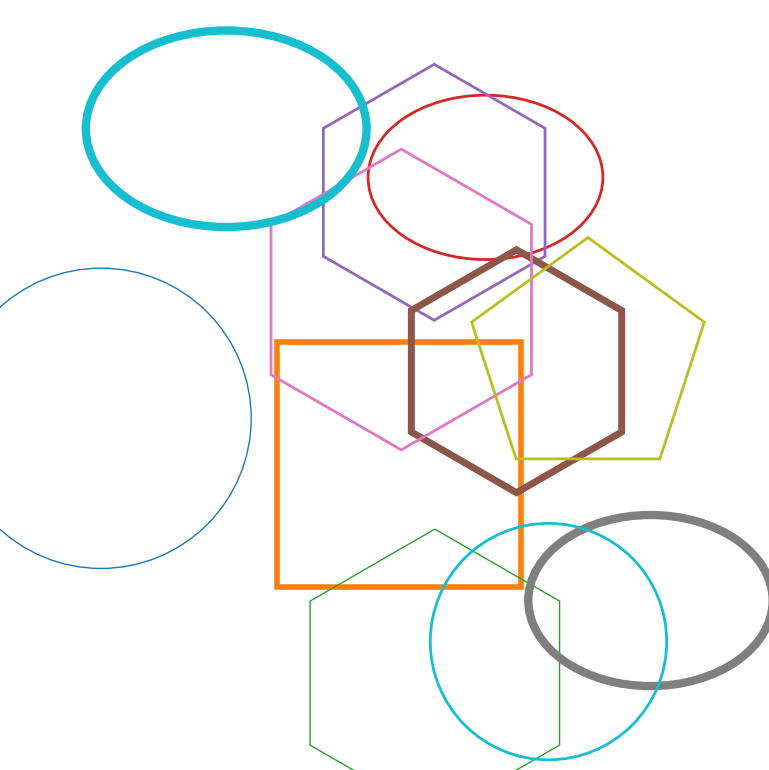[{"shape": "circle", "thickness": 0.5, "radius": 0.97, "center": [0.131, 0.457]}, {"shape": "square", "thickness": 2, "radius": 0.79, "center": [0.518, 0.397]}, {"shape": "hexagon", "thickness": 0.5, "radius": 0.94, "center": [0.565, 0.126]}, {"shape": "oval", "thickness": 1, "radius": 0.76, "center": [0.631, 0.77]}, {"shape": "hexagon", "thickness": 1, "radius": 0.83, "center": [0.564, 0.75]}, {"shape": "hexagon", "thickness": 2.5, "radius": 0.79, "center": [0.671, 0.518]}, {"shape": "hexagon", "thickness": 1, "radius": 0.98, "center": [0.521, 0.611]}, {"shape": "oval", "thickness": 3, "radius": 0.79, "center": [0.845, 0.22]}, {"shape": "pentagon", "thickness": 1, "radius": 0.79, "center": [0.764, 0.533]}, {"shape": "oval", "thickness": 3, "radius": 0.91, "center": [0.294, 0.833]}, {"shape": "circle", "thickness": 1, "radius": 0.77, "center": [0.712, 0.167]}]